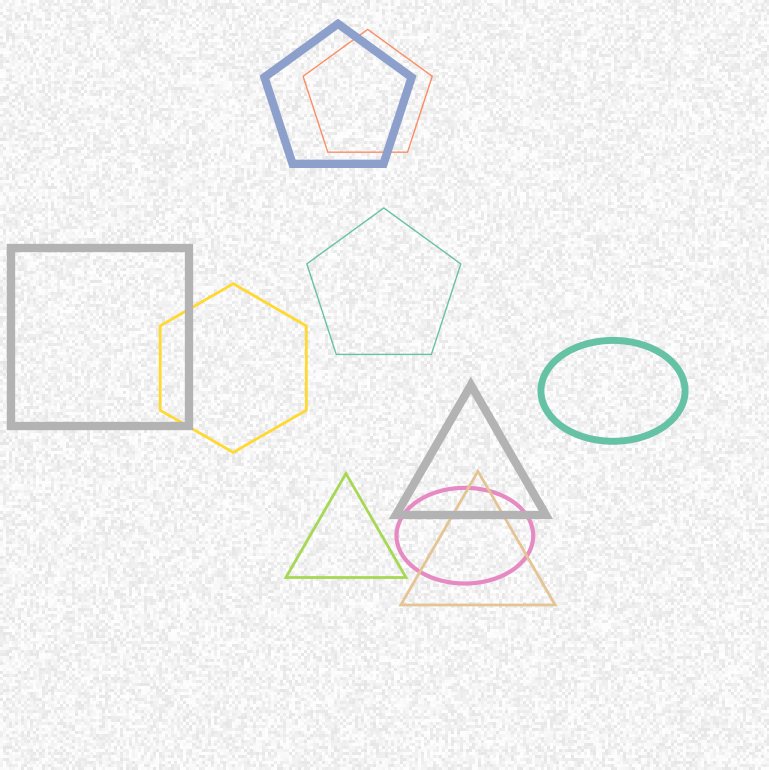[{"shape": "pentagon", "thickness": 0.5, "radius": 0.53, "center": [0.498, 0.625]}, {"shape": "oval", "thickness": 2.5, "radius": 0.47, "center": [0.796, 0.492]}, {"shape": "pentagon", "thickness": 0.5, "radius": 0.44, "center": [0.477, 0.874]}, {"shape": "pentagon", "thickness": 3, "radius": 0.5, "center": [0.439, 0.869]}, {"shape": "oval", "thickness": 1.5, "radius": 0.44, "center": [0.604, 0.304]}, {"shape": "triangle", "thickness": 1, "radius": 0.45, "center": [0.449, 0.295]}, {"shape": "hexagon", "thickness": 1, "radius": 0.55, "center": [0.303, 0.522]}, {"shape": "triangle", "thickness": 1, "radius": 0.58, "center": [0.621, 0.272]}, {"shape": "triangle", "thickness": 3, "radius": 0.56, "center": [0.612, 0.387]}, {"shape": "square", "thickness": 3, "radius": 0.58, "center": [0.13, 0.563]}]